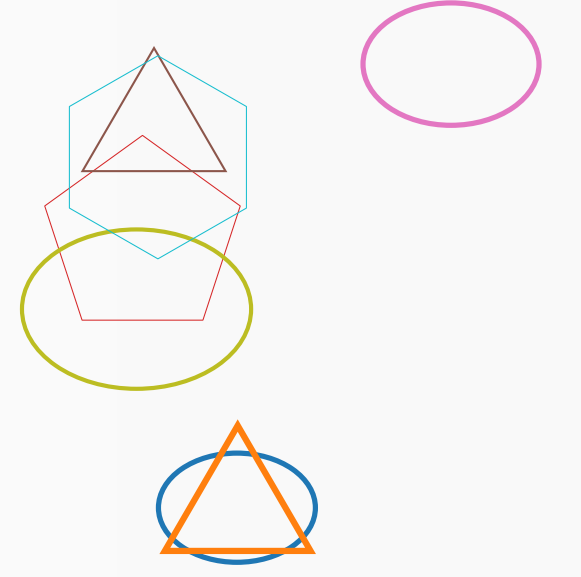[{"shape": "oval", "thickness": 2.5, "radius": 0.68, "center": [0.408, 0.12]}, {"shape": "triangle", "thickness": 3, "radius": 0.72, "center": [0.409, 0.118]}, {"shape": "pentagon", "thickness": 0.5, "radius": 0.88, "center": [0.245, 0.588]}, {"shape": "triangle", "thickness": 1, "radius": 0.71, "center": [0.265, 0.774]}, {"shape": "oval", "thickness": 2.5, "radius": 0.76, "center": [0.776, 0.888]}, {"shape": "oval", "thickness": 2, "radius": 0.99, "center": [0.235, 0.464]}, {"shape": "hexagon", "thickness": 0.5, "radius": 0.88, "center": [0.272, 0.727]}]